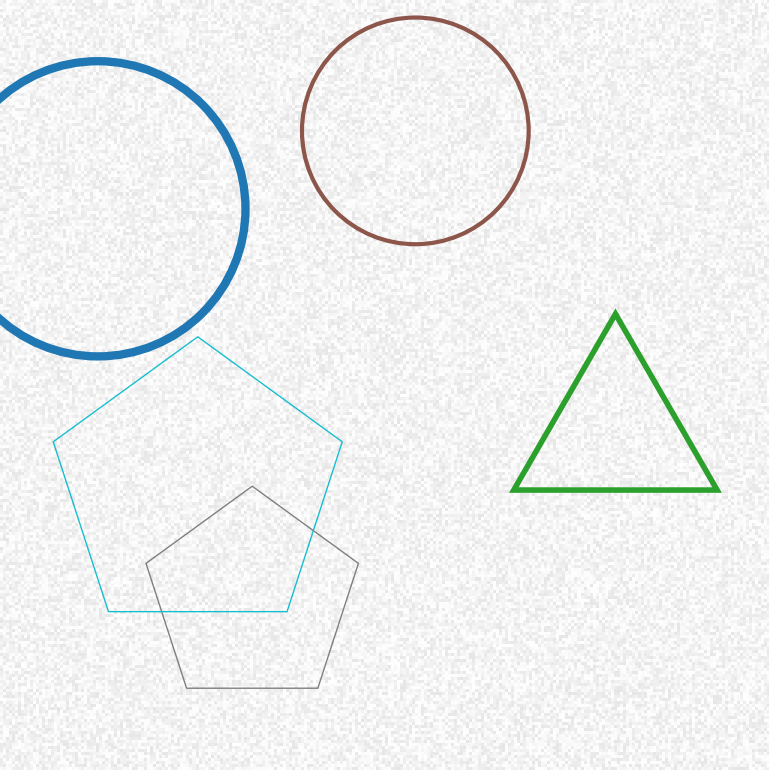[{"shape": "circle", "thickness": 3, "radius": 0.96, "center": [0.127, 0.729]}, {"shape": "triangle", "thickness": 2, "radius": 0.76, "center": [0.799, 0.44]}, {"shape": "circle", "thickness": 1.5, "radius": 0.74, "center": [0.539, 0.83]}, {"shape": "pentagon", "thickness": 0.5, "radius": 0.73, "center": [0.328, 0.224]}, {"shape": "pentagon", "thickness": 0.5, "radius": 0.99, "center": [0.257, 0.365]}]